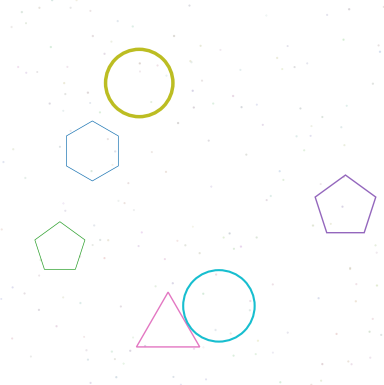[{"shape": "hexagon", "thickness": 0.5, "radius": 0.39, "center": [0.24, 0.608]}, {"shape": "pentagon", "thickness": 0.5, "radius": 0.34, "center": [0.156, 0.356]}, {"shape": "pentagon", "thickness": 1, "radius": 0.41, "center": [0.897, 0.463]}, {"shape": "triangle", "thickness": 1, "radius": 0.47, "center": [0.437, 0.146]}, {"shape": "circle", "thickness": 2.5, "radius": 0.44, "center": [0.362, 0.784]}, {"shape": "circle", "thickness": 1.5, "radius": 0.46, "center": [0.569, 0.206]}]